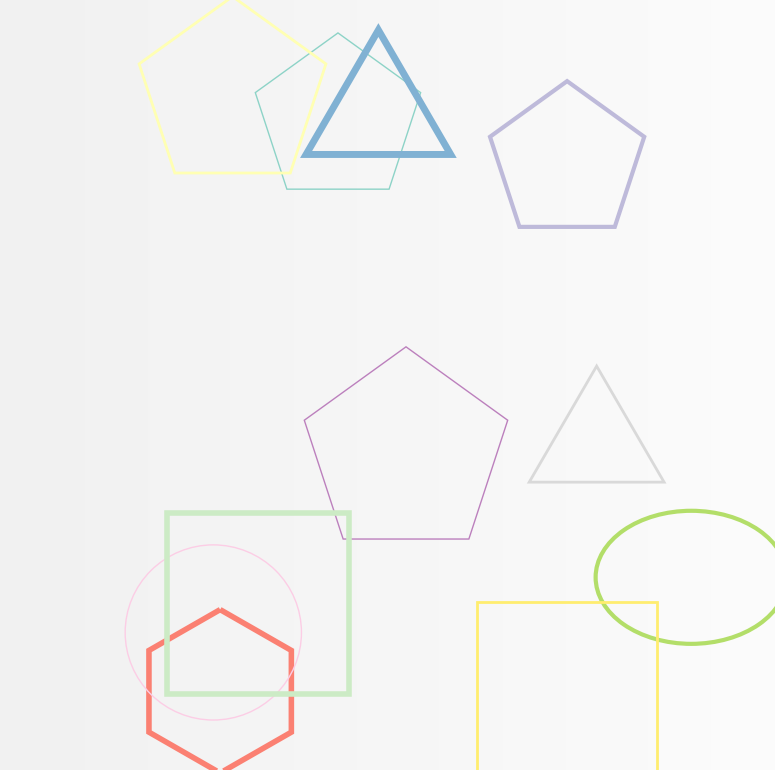[{"shape": "pentagon", "thickness": 0.5, "radius": 0.56, "center": [0.436, 0.845]}, {"shape": "pentagon", "thickness": 1, "radius": 0.63, "center": [0.3, 0.878]}, {"shape": "pentagon", "thickness": 1.5, "radius": 0.52, "center": [0.732, 0.79]}, {"shape": "hexagon", "thickness": 2, "radius": 0.53, "center": [0.284, 0.102]}, {"shape": "triangle", "thickness": 2.5, "radius": 0.54, "center": [0.488, 0.853]}, {"shape": "oval", "thickness": 1.5, "radius": 0.62, "center": [0.892, 0.25]}, {"shape": "circle", "thickness": 0.5, "radius": 0.57, "center": [0.275, 0.179]}, {"shape": "triangle", "thickness": 1, "radius": 0.5, "center": [0.77, 0.424]}, {"shape": "pentagon", "thickness": 0.5, "radius": 0.69, "center": [0.524, 0.412]}, {"shape": "square", "thickness": 2, "radius": 0.59, "center": [0.333, 0.216]}, {"shape": "square", "thickness": 1, "radius": 0.58, "center": [0.732, 0.102]}]